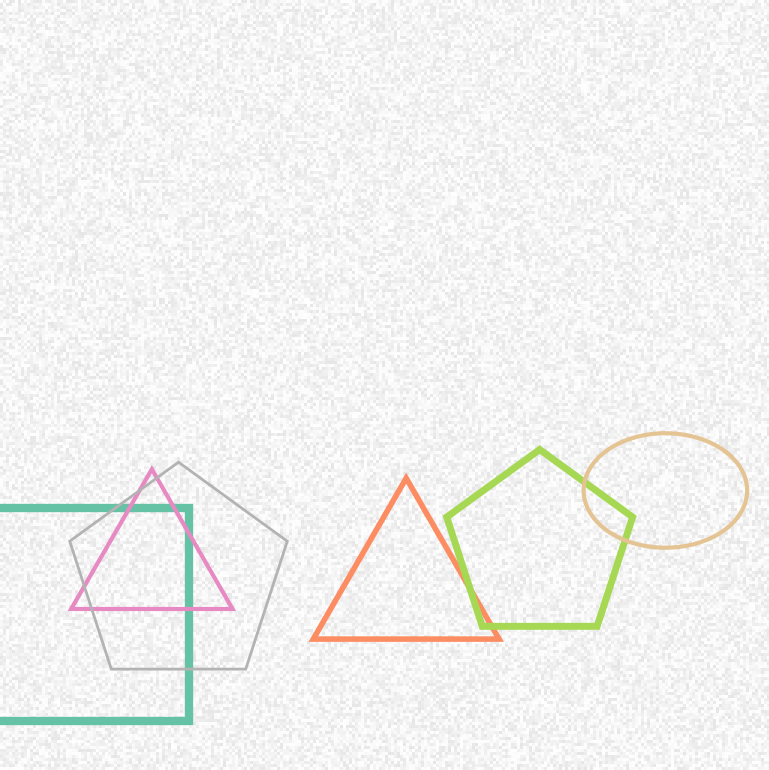[{"shape": "square", "thickness": 3, "radius": 0.69, "center": [0.107, 0.202]}, {"shape": "triangle", "thickness": 2, "radius": 0.7, "center": [0.528, 0.24]}, {"shape": "triangle", "thickness": 1.5, "radius": 0.61, "center": [0.197, 0.27]}, {"shape": "pentagon", "thickness": 2.5, "radius": 0.63, "center": [0.701, 0.289]}, {"shape": "oval", "thickness": 1.5, "radius": 0.53, "center": [0.864, 0.363]}, {"shape": "pentagon", "thickness": 1, "radius": 0.74, "center": [0.232, 0.251]}]